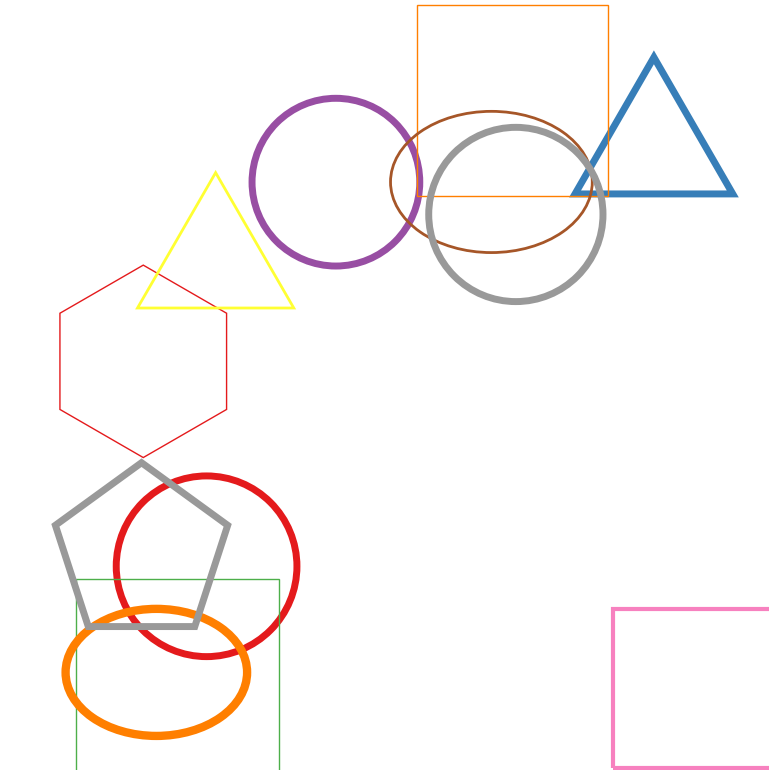[{"shape": "hexagon", "thickness": 0.5, "radius": 0.62, "center": [0.186, 0.531]}, {"shape": "circle", "thickness": 2.5, "radius": 0.59, "center": [0.268, 0.265]}, {"shape": "triangle", "thickness": 2.5, "radius": 0.59, "center": [0.849, 0.807]}, {"shape": "square", "thickness": 0.5, "radius": 0.66, "center": [0.231, 0.116]}, {"shape": "circle", "thickness": 2.5, "radius": 0.54, "center": [0.436, 0.763]}, {"shape": "oval", "thickness": 3, "radius": 0.59, "center": [0.203, 0.127]}, {"shape": "square", "thickness": 0.5, "radius": 0.62, "center": [0.666, 0.87]}, {"shape": "triangle", "thickness": 1, "radius": 0.59, "center": [0.28, 0.659]}, {"shape": "oval", "thickness": 1, "radius": 0.66, "center": [0.638, 0.764]}, {"shape": "square", "thickness": 1.5, "radius": 0.52, "center": [0.9, 0.106]}, {"shape": "circle", "thickness": 2.5, "radius": 0.57, "center": [0.67, 0.721]}, {"shape": "pentagon", "thickness": 2.5, "radius": 0.59, "center": [0.184, 0.281]}]